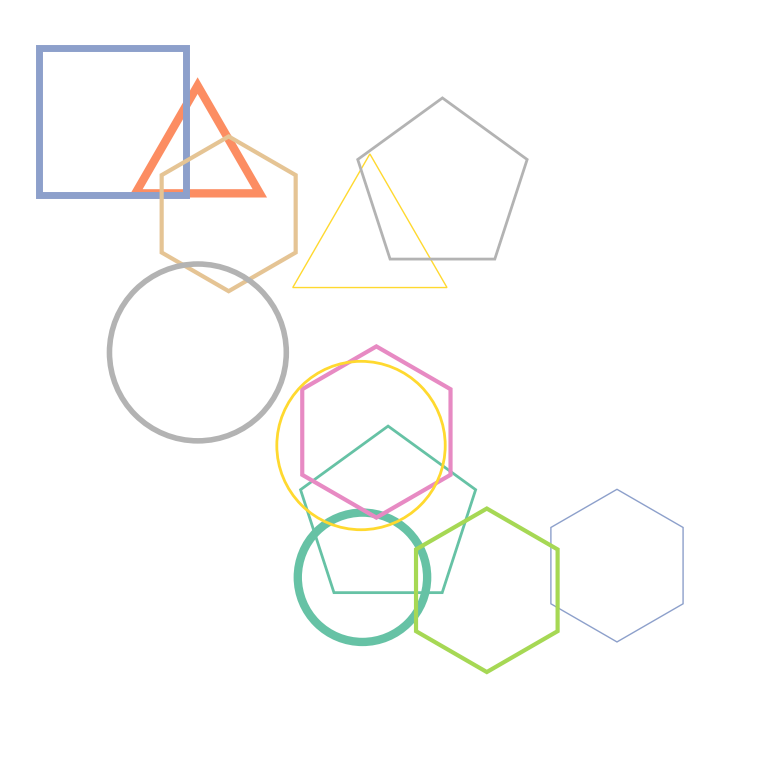[{"shape": "circle", "thickness": 3, "radius": 0.42, "center": [0.471, 0.25]}, {"shape": "pentagon", "thickness": 1, "radius": 0.6, "center": [0.504, 0.327]}, {"shape": "triangle", "thickness": 3, "radius": 0.47, "center": [0.257, 0.796]}, {"shape": "hexagon", "thickness": 0.5, "radius": 0.5, "center": [0.801, 0.265]}, {"shape": "square", "thickness": 2.5, "radius": 0.48, "center": [0.146, 0.842]}, {"shape": "hexagon", "thickness": 1.5, "radius": 0.56, "center": [0.489, 0.439]}, {"shape": "hexagon", "thickness": 1.5, "radius": 0.53, "center": [0.632, 0.233]}, {"shape": "triangle", "thickness": 0.5, "radius": 0.58, "center": [0.48, 0.684]}, {"shape": "circle", "thickness": 1, "radius": 0.55, "center": [0.469, 0.421]}, {"shape": "hexagon", "thickness": 1.5, "radius": 0.5, "center": [0.297, 0.722]}, {"shape": "pentagon", "thickness": 1, "radius": 0.58, "center": [0.575, 0.757]}, {"shape": "circle", "thickness": 2, "radius": 0.57, "center": [0.257, 0.542]}]